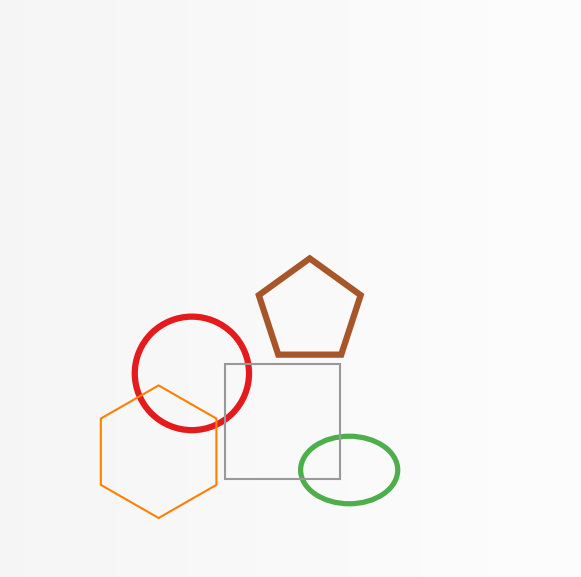[{"shape": "circle", "thickness": 3, "radius": 0.49, "center": [0.33, 0.353]}, {"shape": "oval", "thickness": 2.5, "radius": 0.42, "center": [0.601, 0.185]}, {"shape": "hexagon", "thickness": 1, "radius": 0.57, "center": [0.273, 0.217]}, {"shape": "pentagon", "thickness": 3, "radius": 0.46, "center": [0.533, 0.46]}, {"shape": "square", "thickness": 1, "radius": 0.5, "center": [0.486, 0.27]}]